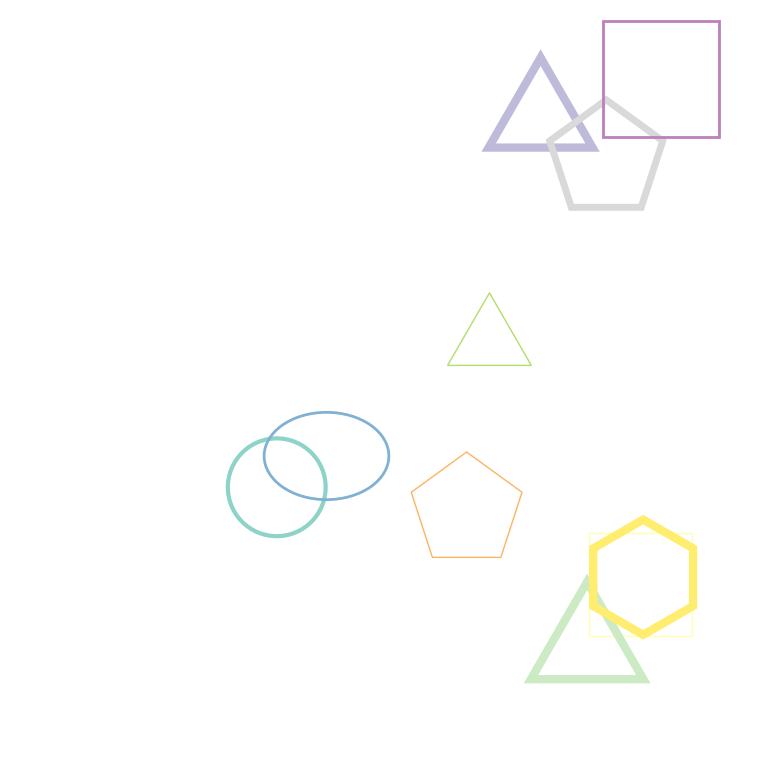[{"shape": "circle", "thickness": 1.5, "radius": 0.32, "center": [0.359, 0.367]}, {"shape": "square", "thickness": 0.5, "radius": 0.34, "center": [0.832, 0.241]}, {"shape": "triangle", "thickness": 3, "radius": 0.39, "center": [0.702, 0.847]}, {"shape": "oval", "thickness": 1, "radius": 0.4, "center": [0.424, 0.408]}, {"shape": "pentagon", "thickness": 0.5, "radius": 0.38, "center": [0.606, 0.337]}, {"shape": "triangle", "thickness": 0.5, "radius": 0.31, "center": [0.636, 0.557]}, {"shape": "pentagon", "thickness": 2.5, "radius": 0.39, "center": [0.787, 0.793]}, {"shape": "square", "thickness": 1, "radius": 0.38, "center": [0.858, 0.897]}, {"shape": "triangle", "thickness": 3, "radius": 0.42, "center": [0.763, 0.16]}, {"shape": "hexagon", "thickness": 3, "radius": 0.37, "center": [0.835, 0.25]}]